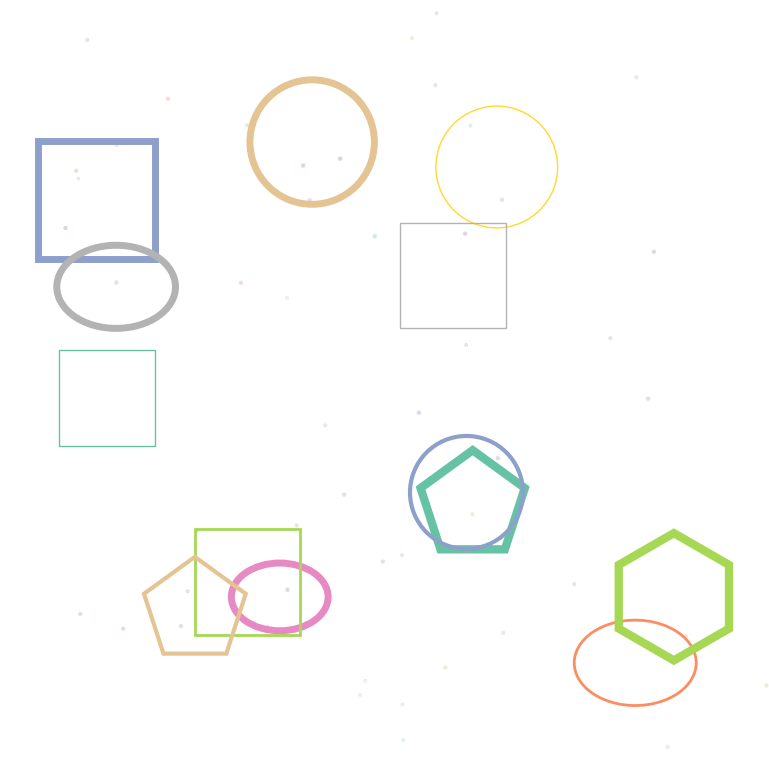[{"shape": "pentagon", "thickness": 3, "radius": 0.36, "center": [0.614, 0.344]}, {"shape": "square", "thickness": 0.5, "radius": 0.31, "center": [0.139, 0.483]}, {"shape": "oval", "thickness": 1, "radius": 0.4, "center": [0.825, 0.139]}, {"shape": "square", "thickness": 2.5, "radius": 0.38, "center": [0.125, 0.74]}, {"shape": "circle", "thickness": 1.5, "radius": 0.37, "center": [0.606, 0.36]}, {"shape": "oval", "thickness": 2.5, "radius": 0.31, "center": [0.363, 0.225]}, {"shape": "hexagon", "thickness": 3, "radius": 0.41, "center": [0.875, 0.225]}, {"shape": "square", "thickness": 1, "radius": 0.34, "center": [0.321, 0.244]}, {"shape": "circle", "thickness": 0.5, "radius": 0.4, "center": [0.645, 0.783]}, {"shape": "pentagon", "thickness": 1.5, "radius": 0.35, "center": [0.253, 0.207]}, {"shape": "circle", "thickness": 2.5, "radius": 0.4, "center": [0.405, 0.816]}, {"shape": "oval", "thickness": 2.5, "radius": 0.39, "center": [0.151, 0.627]}, {"shape": "square", "thickness": 0.5, "radius": 0.34, "center": [0.589, 0.642]}]